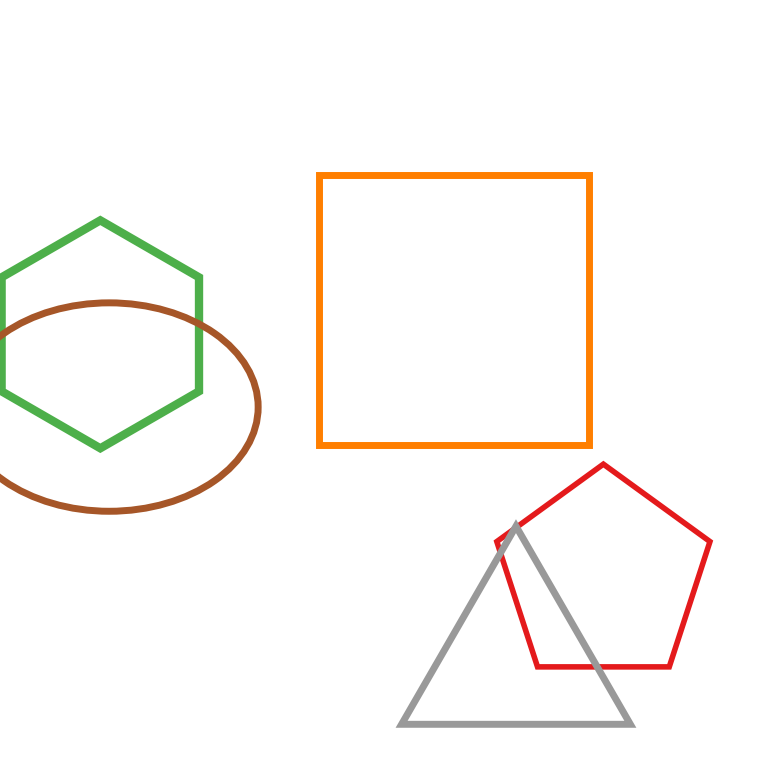[{"shape": "pentagon", "thickness": 2, "radius": 0.73, "center": [0.784, 0.252]}, {"shape": "hexagon", "thickness": 3, "radius": 0.74, "center": [0.13, 0.566]}, {"shape": "square", "thickness": 2.5, "radius": 0.87, "center": [0.589, 0.598]}, {"shape": "oval", "thickness": 2.5, "radius": 0.97, "center": [0.142, 0.471]}, {"shape": "triangle", "thickness": 2.5, "radius": 0.86, "center": [0.67, 0.145]}]